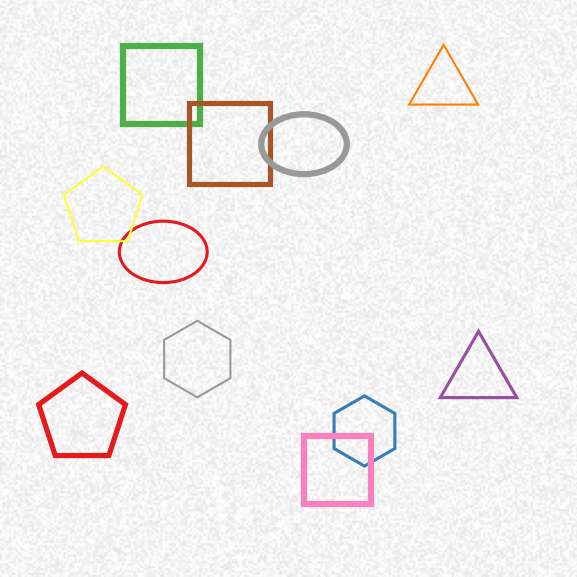[{"shape": "pentagon", "thickness": 2.5, "radius": 0.39, "center": [0.142, 0.274]}, {"shape": "oval", "thickness": 1.5, "radius": 0.38, "center": [0.283, 0.563]}, {"shape": "hexagon", "thickness": 1.5, "radius": 0.3, "center": [0.631, 0.253]}, {"shape": "square", "thickness": 3, "radius": 0.34, "center": [0.279, 0.852]}, {"shape": "triangle", "thickness": 1.5, "radius": 0.38, "center": [0.829, 0.349]}, {"shape": "triangle", "thickness": 1, "radius": 0.34, "center": [0.768, 0.853]}, {"shape": "pentagon", "thickness": 1, "radius": 0.36, "center": [0.179, 0.64]}, {"shape": "square", "thickness": 2.5, "radius": 0.35, "center": [0.397, 0.75]}, {"shape": "square", "thickness": 3, "radius": 0.29, "center": [0.584, 0.186]}, {"shape": "hexagon", "thickness": 1, "radius": 0.33, "center": [0.342, 0.377]}, {"shape": "oval", "thickness": 3, "radius": 0.37, "center": [0.526, 0.749]}]